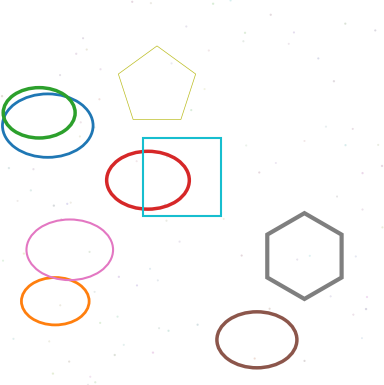[{"shape": "oval", "thickness": 2, "radius": 0.59, "center": [0.124, 0.674]}, {"shape": "oval", "thickness": 2, "radius": 0.44, "center": [0.144, 0.218]}, {"shape": "oval", "thickness": 2.5, "radius": 0.47, "center": [0.102, 0.707]}, {"shape": "oval", "thickness": 2.5, "radius": 0.54, "center": [0.384, 0.532]}, {"shape": "oval", "thickness": 2.5, "radius": 0.52, "center": [0.667, 0.117]}, {"shape": "oval", "thickness": 1.5, "radius": 0.56, "center": [0.181, 0.351]}, {"shape": "hexagon", "thickness": 3, "radius": 0.56, "center": [0.791, 0.335]}, {"shape": "pentagon", "thickness": 0.5, "radius": 0.53, "center": [0.408, 0.775]}, {"shape": "square", "thickness": 1.5, "radius": 0.51, "center": [0.472, 0.541]}]